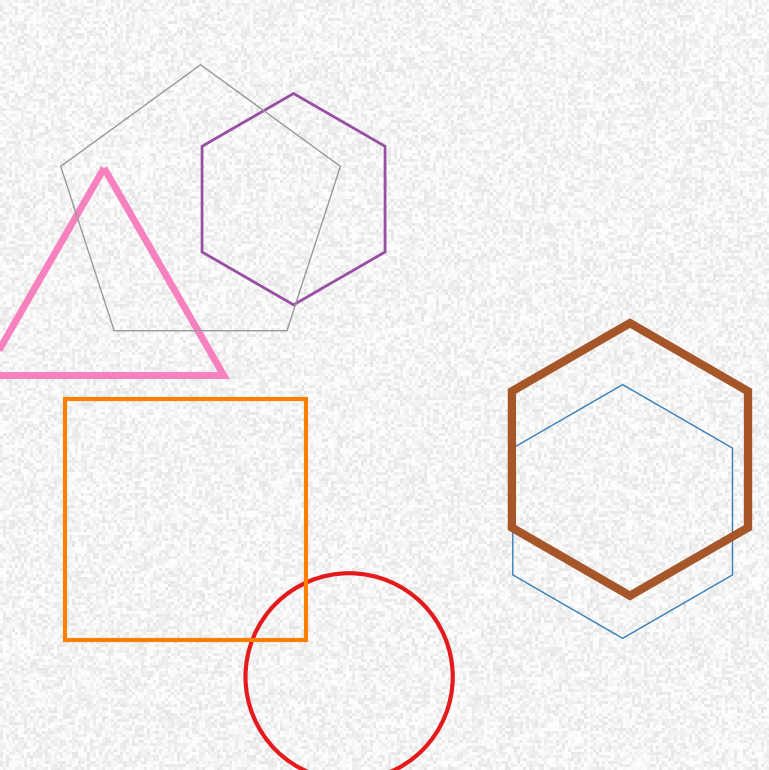[{"shape": "circle", "thickness": 1.5, "radius": 0.67, "center": [0.453, 0.121]}, {"shape": "hexagon", "thickness": 0.5, "radius": 0.82, "center": [0.809, 0.336]}, {"shape": "hexagon", "thickness": 1, "radius": 0.69, "center": [0.381, 0.741]}, {"shape": "square", "thickness": 1.5, "radius": 0.78, "center": [0.24, 0.326]}, {"shape": "hexagon", "thickness": 3, "radius": 0.89, "center": [0.818, 0.403]}, {"shape": "triangle", "thickness": 2.5, "radius": 0.9, "center": [0.135, 0.602]}, {"shape": "pentagon", "thickness": 0.5, "radius": 0.95, "center": [0.26, 0.725]}]